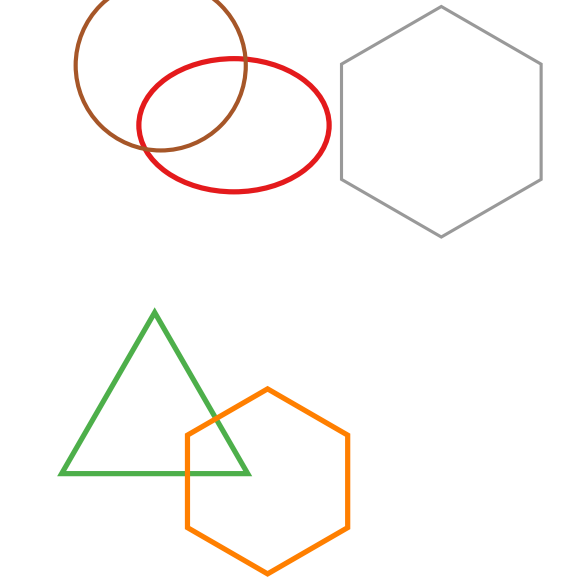[{"shape": "oval", "thickness": 2.5, "radius": 0.82, "center": [0.405, 0.782]}, {"shape": "triangle", "thickness": 2.5, "radius": 0.93, "center": [0.268, 0.272]}, {"shape": "hexagon", "thickness": 2.5, "radius": 0.8, "center": [0.463, 0.166]}, {"shape": "circle", "thickness": 2, "radius": 0.74, "center": [0.278, 0.886]}, {"shape": "hexagon", "thickness": 1.5, "radius": 1.0, "center": [0.764, 0.788]}]